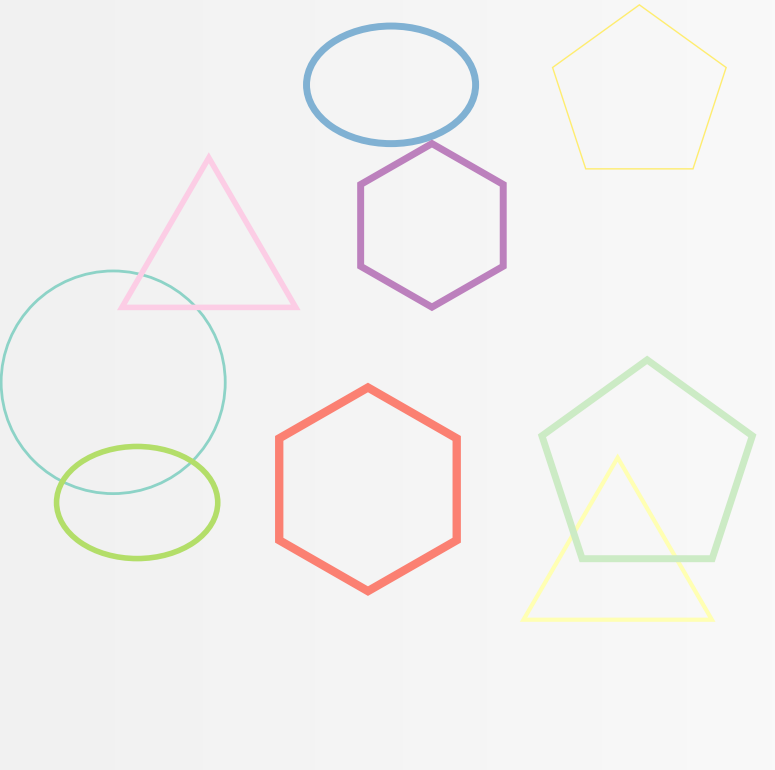[{"shape": "circle", "thickness": 1, "radius": 0.72, "center": [0.146, 0.504]}, {"shape": "triangle", "thickness": 1.5, "radius": 0.7, "center": [0.797, 0.265]}, {"shape": "hexagon", "thickness": 3, "radius": 0.66, "center": [0.475, 0.365]}, {"shape": "oval", "thickness": 2.5, "radius": 0.55, "center": [0.505, 0.89]}, {"shape": "oval", "thickness": 2, "radius": 0.52, "center": [0.177, 0.347]}, {"shape": "triangle", "thickness": 2, "radius": 0.65, "center": [0.269, 0.666]}, {"shape": "hexagon", "thickness": 2.5, "radius": 0.53, "center": [0.557, 0.707]}, {"shape": "pentagon", "thickness": 2.5, "radius": 0.71, "center": [0.835, 0.39]}, {"shape": "pentagon", "thickness": 0.5, "radius": 0.59, "center": [0.825, 0.876]}]